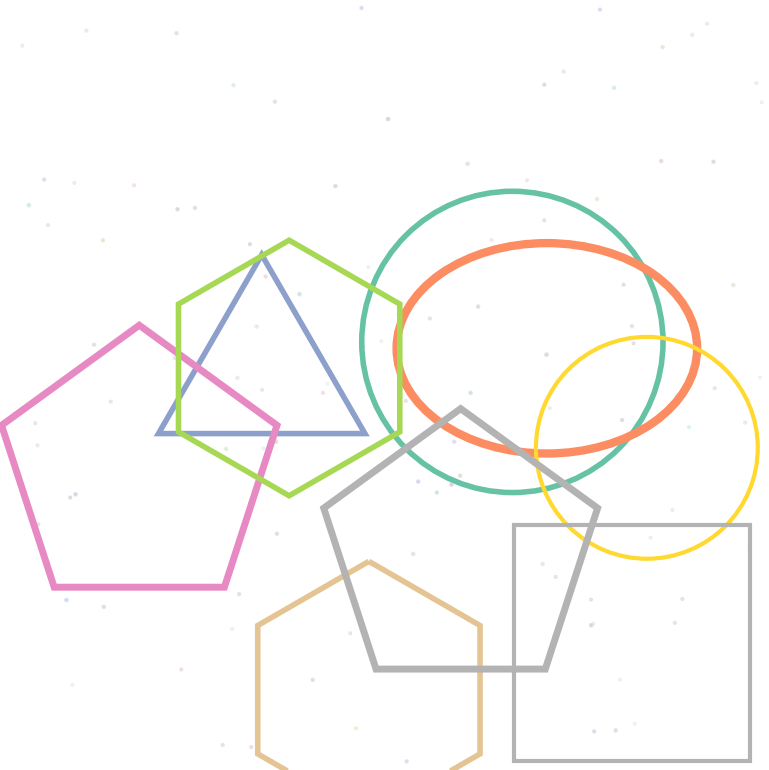[{"shape": "circle", "thickness": 2, "radius": 0.98, "center": [0.665, 0.556]}, {"shape": "oval", "thickness": 3, "radius": 0.98, "center": [0.71, 0.548]}, {"shape": "triangle", "thickness": 2, "radius": 0.77, "center": [0.34, 0.514]}, {"shape": "pentagon", "thickness": 2.5, "radius": 0.94, "center": [0.181, 0.39]}, {"shape": "hexagon", "thickness": 2, "radius": 0.83, "center": [0.376, 0.522]}, {"shape": "circle", "thickness": 1.5, "radius": 0.72, "center": [0.84, 0.418]}, {"shape": "hexagon", "thickness": 2, "radius": 0.83, "center": [0.479, 0.104]}, {"shape": "square", "thickness": 1.5, "radius": 0.77, "center": [0.821, 0.165]}, {"shape": "pentagon", "thickness": 2.5, "radius": 0.93, "center": [0.598, 0.282]}]